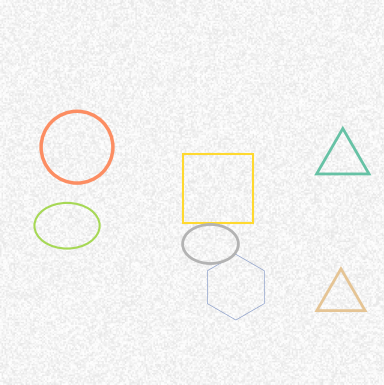[{"shape": "triangle", "thickness": 2, "radius": 0.39, "center": [0.89, 0.588]}, {"shape": "circle", "thickness": 2.5, "radius": 0.47, "center": [0.2, 0.618]}, {"shape": "hexagon", "thickness": 0.5, "radius": 0.43, "center": [0.613, 0.254]}, {"shape": "oval", "thickness": 1.5, "radius": 0.42, "center": [0.174, 0.414]}, {"shape": "square", "thickness": 1.5, "radius": 0.45, "center": [0.566, 0.51]}, {"shape": "triangle", "thickness": 2, "radius": 0.36, "center": [0.886, 0.229]}, {"shape": "oval", "thickness": 2, "radius": 0.36, "center": [0.547, 0.366]}]